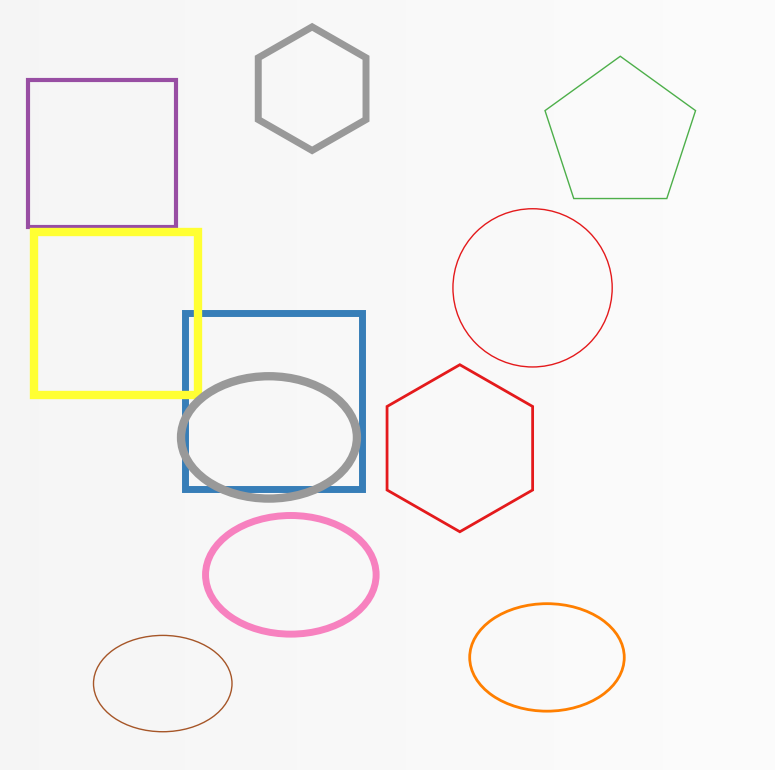[{"shape": "hexagon", "thickness": 1, "radius": 0.54, "center": [0.593, 0.418]}, {"shape": "circle", "thickness": 0.5, "radius": 0.51, "center": [0.687, 0.626]}, {"shape": "square", "thickness": 2.5, "radius": 0.57, "center": [0.353, 0.479]}, {"shape": "pentagon", "thickness": 0.5, "radius": 0.51, "center": [0.8, 0.825]}, {"shape": "square", "thickness": 1.5, "radius": 0.48, "center": [0.131, 0.801]}, {"shape": "oval", "thickness": 1, "radius": 0.5, "center": [0.706, 0.146]}, {"shape": "square", "thickness": 3, "radius": 0.53, "center": [0.15, 0.593]}, {"shape": "oval", "thickness": 0.5, "radius": 0.45, "center": [0.21, 0.112]}, {"shape": "oval", "thickness": 2.5, "radius": 0.55, "center": [0.375, 0.253]}, {"shape": "oval", "thickness": 3, "radius": 0.57, "center": [0.347, 0.432]}, {"shape": "hexagon", "thickness": 2.5, "radius": 0.4, "center": [0.403, 0.885]}]